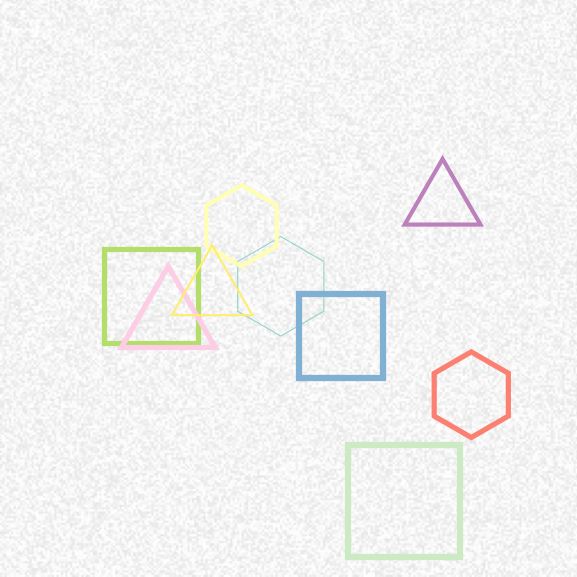[{"shape": "hexagon", "thickness": 0.5, "radius": 0.43, "center": [0.486, 0.503]}, {"shape": "hexagon", "thickness": 2, "radius": 0.35, "center": [0.418, 0.608]}, {"shape": "hexagon", "thickness": 2.5, "radius": 0.37, "center": [0.816, 0.316]}, {"shape": "square", "thickness": 3, "radius": 0.36, "center": [0.59, 0.417]}, {"shape": "square", "thickness": 2.5, "radius": 0.41, "center": [0.261, 0.487]}, {"shape": "triangle", "thickness": 2.5, "radius": 0.47, "center": [0.291, 0.444]}, {"shape": "triangle", "thickness": 2, "radius": 0.38, "center": [0.766, 0.648]}, {"shape": "square", "thickness": 3, "radius": 0.48, "center": [0.7, 0.132]}, {"shape": "triangle", "thickness": 1, "radius": 0.4, "center": [0.367, 0.494]}]